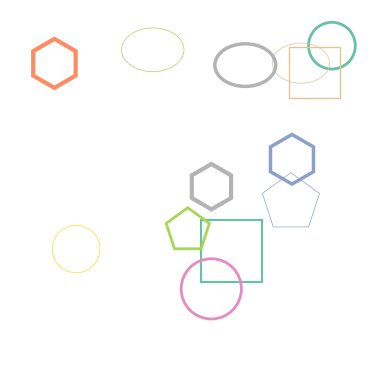[{"shape": "square", "thickness": 1.5, "radius": 0.4, "center": [0.601, 0.347]}, {"shape": "circle", "thickness": 2, "radius": 0.3, "center": [0.862, 0.881]}, {"shape": "hexagon", "thickness": 3, "radius": 0.32, "center": [0.141, 0.835]}, {"shape": "hexagon", "thickness": 2.5, "radius": 0.32, "center": [0.758, 0.586]}, {"shape": "pentagon", "thickness": 0.5, "radius": 0.39, "center": [0.756, 0.474]}, {"shape": "circle", "thickness": 2, "radius": 0.39, "center": [0.549, 0.25]}, {"shape": "oval", "thickness": 0.5, "radius": 0.41, "center": [0.397, 0.871]}, {"shape": "pentagon", "thickness": 2, "radius": 0.29, "center": [0.488, 0.401]}, {"shape": "circle", "thickness": 0.5, "radius": 0.31, "center": [0.198, 0.353]}, {"shape": "square", "thickness": 1, "radius": 0.33, "center": [0.818, 0.812]}, {"shape": "oval", "thickness": 0.5, "radius": 0.37, "center": [0.782, 0.836]}, {"shape": "oval", "thickness": 2.5, "radius": 0.4, "center": [0.637, 0.831]}, {"shape": "hexagon", "thickness": 3, "radius": 0.29, "center": [0.549, 0.515]}]